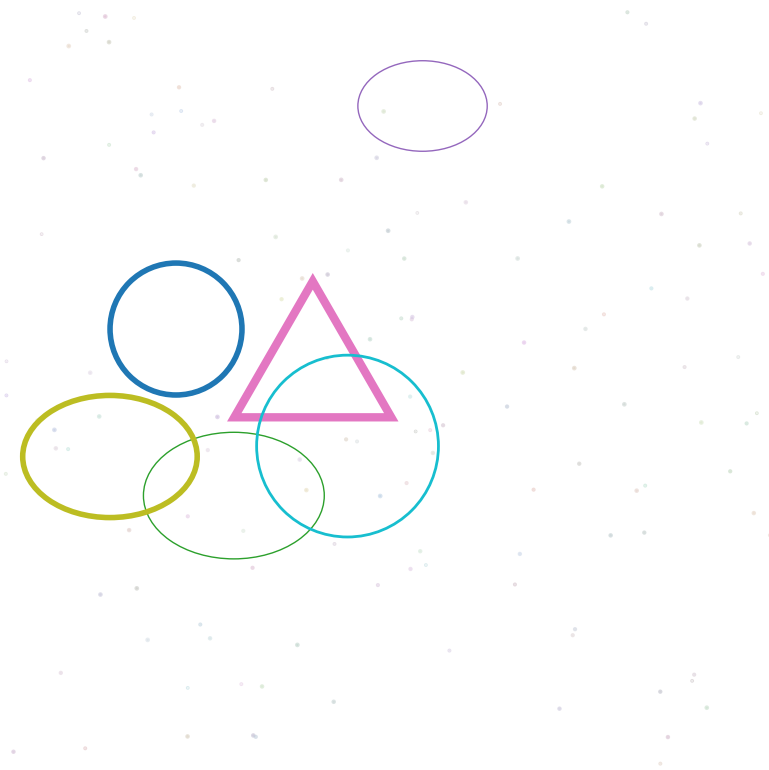[{"shape": "circle", "thickness": 2, "radius": 0.43, "center": [0.229, 0.573]}, {"shape": "oval", "thickness": 0.5, "radius": 0.59, "center": [0.304, 0.356]}, {"shape": "oval", "thickness": 0.5, "radius": 0.42, "center": [0.549, 0.862]}, {"shape": "triangle", "thickness": 3, "radius": 0.59, "center": [0.406, 0.517]}, {"shape": "oval", "thickness": 2, "radius": 0.57, "center": [0.143, 0.407]}, {"shape": "circle", "thickness": 1, "radius": 0.59, "center": [0.451, 0.421]}]